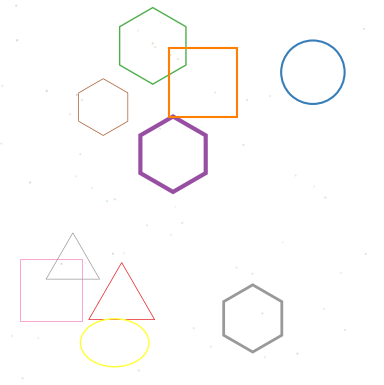[{"shape": "triangle", "thickness": 0.5, "radius": 0.49, "center": [0.316, 0.219]}, {"shape": "circle", "thickness": 1.5, "radius": 0.41, "center": [0.813, 0.812]}, {"shape": "hexagon", "thickness": 1, "radius": 0.5, "center": [0.397, 0.881]}, {"shape": "hexagon", "thickness": 3, "radius": 0.49, "center": [0.449, 0.599]}, {"shape": "square", "thickness": 1.5, "radius": 0.45, "center": [0.527, 0.785]}, {"shape": "oval", "thickness": 1, "radius": 0.45, "center": [0.298, 0.11]}, {"shape": "hexagon", "thickness": 0.5, "radius": 0.37, "center": [0.268, 0.722]}, {"shape": "square", "thickness": 0.5, "radius": 0.4, "center": [0.132, 0.246]}, {"shape": "triangle", "thickness": 0.5, "radius": 0.4, "center": [0.189, 0.315]}, {"shape": "hexagon", "thickness": 2, "radius": 0.44, "center": [0.656, 0.173]}]